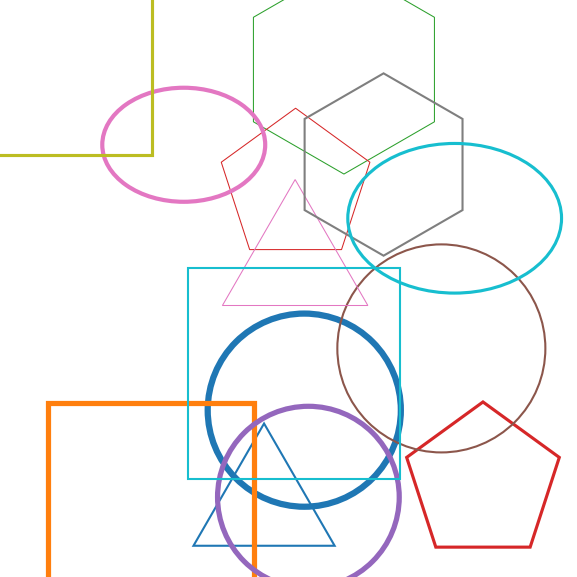[{"shape": "circle", "thickness": 3, "radius": 0.84, "center": [0.527, 0.289]}, {"shape": "triangle", "thickness": 1, "radius": 0.71, "center": [0.457, 0.125]}, {"shape": "square", "thickness": 2.5, "radius": 0.89, "center": [0.262, 0.123]}, {"shape": "hexagon", "thickness": 0.5, "radius": 0.9, "center": [0.596, 0.879]}, {"shape": "pentagon", "thickness": 1.5, "radius": 0.69, "center": [0.836, 0.164]}, {"shape": "pentagon", "thickness": 0.5, "radius": 0.68, "center": [0.512, 0.676]}, {"shape": "circle", "thickness": 2.5, "radius": 0.79, "center": [0.534, 0.138]}, {"shape": "circle", "thickness": 1, "radius": 0.9, "center": [0.764, 0.396]}, {"shape": "oval", "thickness": 2, "radius": 0.71, "center": [0.318, 0.748]}, {"shape": "triangle", "thickness": 0.5, "radius": 0.73, "center": [0.511, 0.543]}, {"shape": "hexagon", "thickness": 1, "radius": 0.79, "center": [0.664, 0.714]}, {"shape": "square", "thickness": 1.5, "radius": 0.81, "center": [0.102, 0.892]}, {"shape": "square", "thickness": 1, "radius": 0.92, "center": [0.509, 0.353]}, {"shape": "oval", "thickness": 1.5, "radius": 0.93, "center": [0.787, 0.621]}]